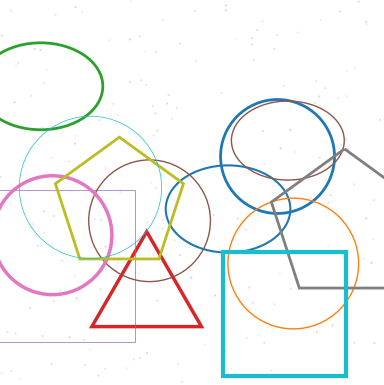[{"shape": "circle", "thickness": 2, "radius": 0.74, "center": [0.721, 0.594]}, {"shape": "oval", "thickness": 1.5, "radius": 0.81, "center": [0.592, 0.457]}, {"shape": "circle", "thickness": 1, "radius": 0.85, "center": [0.762, 0.316]}, {"shape": "oval", "thickness": 2, "radius": 0.81, "center": [0.106, 0.776]}, {"shape": "triangle", "thickness": 2.5, "radius": 0.82, "center": [0.381, 0.234]}, {"shape": "square", "thickness": 0.5, "radius": 0.98, "center": [0.153, 0.309]}, {"shape": "circle", "thickness": 1, "radius": 0.79, "center": [0.389, 0.427]}, {"shape": "oval", "thickness": 1, "radius": 0.73, "center": [0.748, 0.635]}, {"shape": "circle", "thickness": 2.5, "radius": 0.77, "center": [0.136, 0.389]}, {"shape": "pentagon", "thickness": 2, "radius": 1.0, "center": [0.895, 0.413]}, {"shape": "pentagon", "thickness": 2, "radius": 0.87, "center": [0.31, 0.469]}, {"shape": "square", "thickness": 3, "radius": 0.8, "center": [0.738, 0.184]}, {"shape": "circle", "thickness": 0.5, "radius": 0.92, "center": [0.235, 0.513]}]